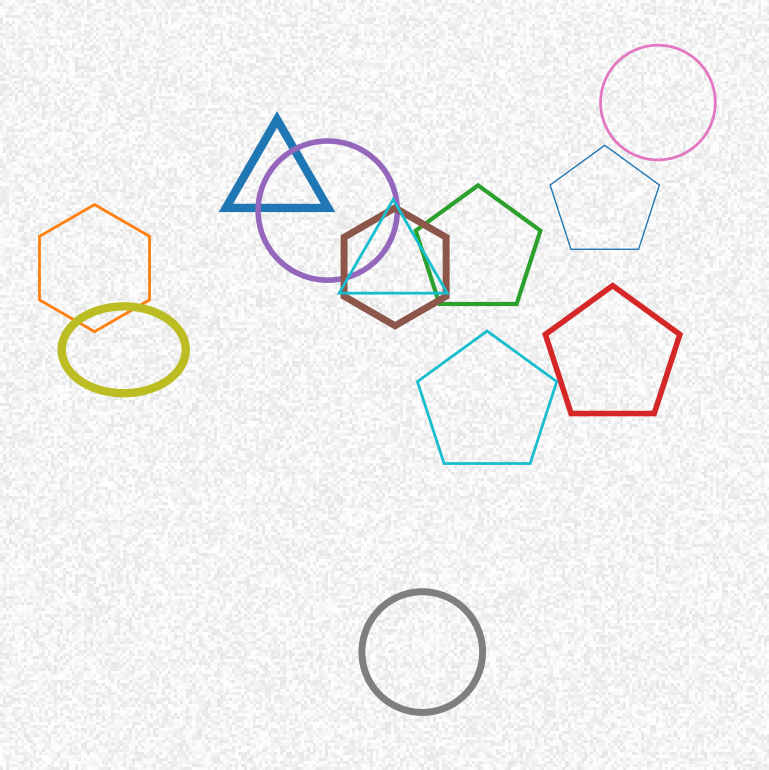[{"shape": "pentagon", "thickness": 0.5, "radius": 0.37, "center": [0.785, 0.737]}, {"shape": "triangle", "thickness": 3, "radius": 0.38, "center": [0.36, 0.768]}, {"shape": "hexagon", "thickness": 1, "radius": 0.41, "center": [0.123, 0.652]}, {"shape": "pentagon", "thickness": 1.5, "radius": 0.43, "center": [0.621, 0.674]}, {"shape": "pentagon", "thickness": 2, "radius": 0.46, "center": [0.796, 0.537]}, {"shape": "circle", "thickness": 2, "radius": 0.45, "center": [0.426, 0.727]}, {"shape": "hexagon", "thickness": 2.5, "radius": 0.38, "center": [0.513, 0.653]}, {"shape": "circle", "thickness": 1, "radius": 0.37, "center": [0.854, 0.867]}, {"shape": "circle", "thickness": 2.5, "radius": 0.39, "center": [0.548, 0.153]}, {"shape": "oval", "thickness": 3, "radius": 0.4, "center": [0.161, 0.546]}, {"shape": "pentagon", "thickness": 1, "radius": 0.48, "center": [0.633, 0.475]}, {"shape": "triangle", "thickness": 1, "radius": 0.41, "center": [0.511, 0.66]}]